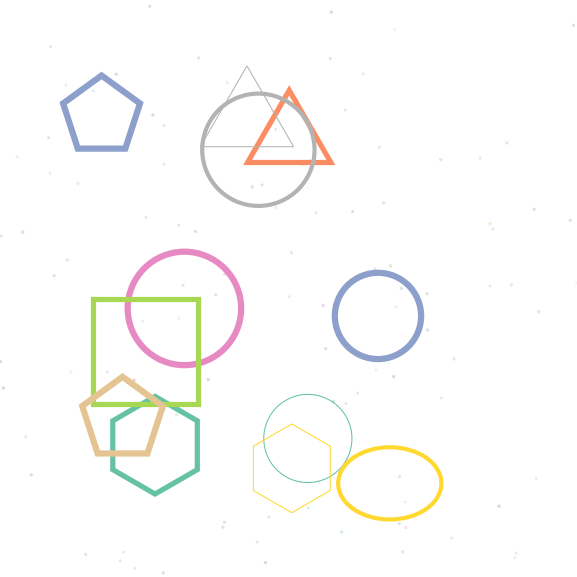[{"shape": "circle", "thickness": 0.5, "radius": 0.38, "center": [0.533, 0.24]}, {"shape": "hexagon", "thickness": 2.5, "radius": 0.42, "center": [0.268, 0.228]}, {"shape": "triangle", "thickness": 2.5, "radius": 0.42, "center": [0.501, 0.759]}, {"shape": "circle", "thickness": 3, "radius": 0.37, "center": [0.655, 0.452]}, {"shape": "pentagon", "thickness": 3, "radius": 0.35, "center": [0.176, 0.798]}, {"shape": "circle", "thickness": 3, "radius": 0.49, "center": [0.319, 0.465]}, {"shape": "square", "thickness": 2.5, "radius": 0.45, "center": [0.252, 0.39]}, {"shape": "hexagon", "thickness": 0.5, "radius": 0.38, "center": [0.505, 0.188]}, {"shape": "oval", "thickness": 2, "radius": 0.45, "center": [0.675, 0.162]}, {"shape": "pentagon", "thickness": 3, "radius": 0.37, "center": [0.212, 0.273]}, {"shape": "circle", "thickness": 2, "radius": 0.49, "center": [0.447, 0.74]}, {"shape": "triangle", "thickness": 0.5, "radius": 0.47, "center": [0.428, 0.792]}]